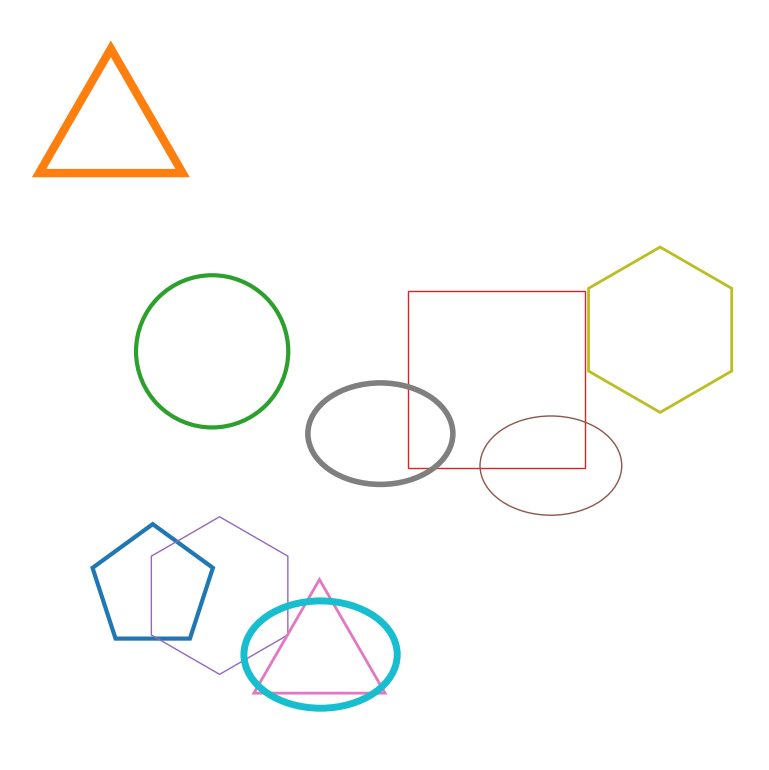[{"shape": "pentagon", "thickness": 1.5, "radius": 0.41, "center": [0.198, 0.237]}, {"shape": "triangle", "thickness": 3, "radius": 0.54, "center": [0.144, 0.829]}, {"shape": "circle", "thickness": 1.5, "radius": 0.49, "center": [0.276, 0.544]}, {"shape": "square", "thickness": 0.5, "radius": 0.58, "center": [0.645, 0.507]}, {"shape": "hexagon", "thickness": 0.5, "radius": 0.51, "center": [0.285, 0.227]}, {"shape": "oval", "thickness": 0.5, "radius": 0.46, "center": [0.715, 0.395]}, {"shape": "triangle", "thickness": 1, "radius": 0.49, "center": [0.415, 0.149]}, {"shape": "oval", "thickness": 2, "radius": 0.47, "center": [0.494, 0.437]}, {"shape": "hexagon", "thickness": 1, "radius": 0.54, "center": [0.857, 0.572]}, {"shape": "oval", "thickness": 2.5, "radius": 0.5, "center": [0.416, 0.15]}]